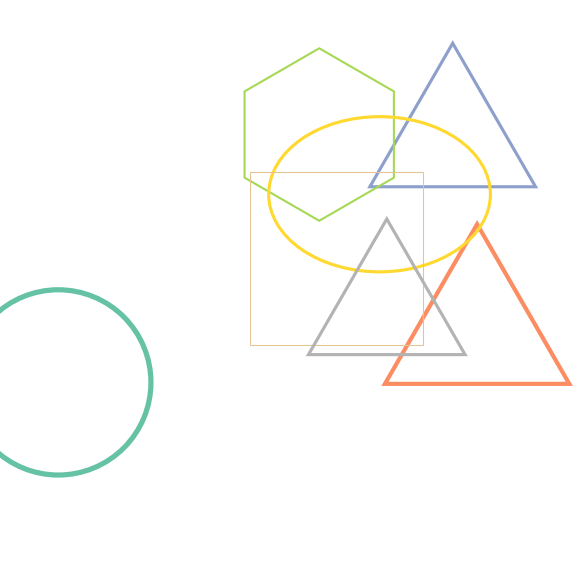[{"shape": "circle", "thickness": 2.5, "radius": 0.8, "center": [0.101, 0.337]}, {"shape": "triangle", "thickness": 2, "radius": 0.92, "center": [0.826, 0.427]}, {"shape": "triangle", "thickness": 1.5, "radius": 0.83, "center": [0.784, 0.759]}, {"shape": "hexagon", "thickness": 1, "radius": 0.75, "center": [0.553, 0.766]}, {"shape": "oval", "thickness": 1.5, "radius": 0.96, "center": [0.657, 0.663]}, {"shape": "square", "thickness": 0.5, "radius": 0.75, "center": [0.582, 0.552]}, {"shape": "triangle", "thickness": 1.5, "radius": 0.78, "center": [0.67, 0.463]}]